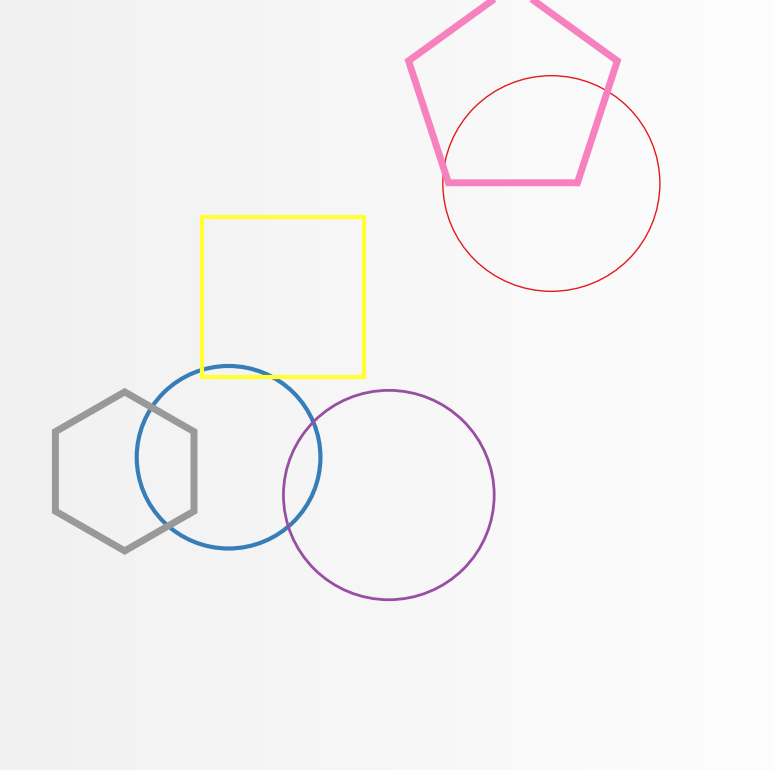[{"shape": "circle", "thickness": 0.5, "radius": 0.7, "center": [0.711, 0.762]}, {"shape": "circle", "thickness": 1.5, "radius": 0.59, "center": [0.295, 0.406]}, {"shape": "circle", "thickness": 1, "radius": 0.68, "center": [0.502, 0.357]}, {"shape": "square", "thickness": 1.5, "radius": 0.52, "center": [0.365, 0.615]}, {"shape": "pentagon", "thickness": 2.5, "radius": 0.71, "center": [0.662, 0.877]}, {"shape": "hexagon", "thickness": 2.5, "radius": 0.52, "center": [0.161, 0.388]}]